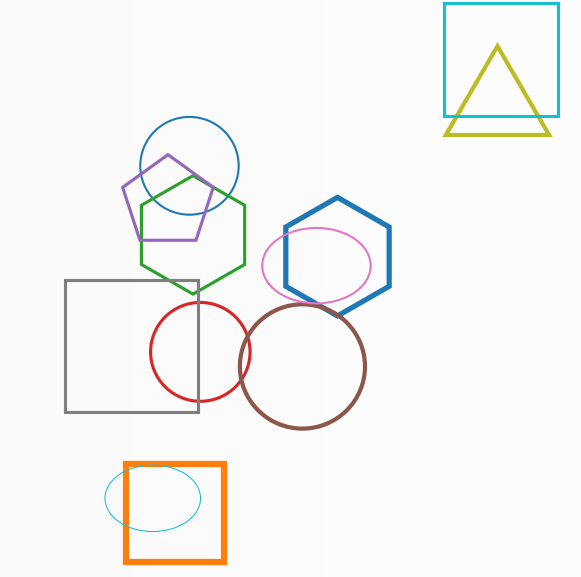[{"shape": "circle", "thickness": 1, "radius": 0.42, "center": [0.326, 0.712]}, {"shape": "hexagon", "thickness": 2.5, "radius": 0.51, "center": [0.581, 0.555]}, {"shape": "square", "thickness": 3, "radius": 0.42, "center": [0.301, 0.111]}, {"shape": "hexagon", "thickness": 1.5, "radius": 0.51, "center": [0.332, 0.592]}, {"shape": "circle", "thickness": 1.5, "radius": 0.43, "center": [0.345, 0.39]}, {"shape": "pentagon", "thickness": 1.5, "radius": 0.41, "center": [0.289, 0.649]}, {"shape": "circle", "thickness": 2, "radius": 0.54, "center": [0.52, 0.365]}, {"shape": "oval", "thickness": 1, "radius": 0.47, "center": [0.544, 0.539]}, {"shape": "square", "thickness": 1.5, "radius": 0.57, "center": [0.226, 0.4]}, {"shape": "triangle", "thickness": 2, "radius": 0.51, "center": [0.856, 0.817]}, {"shape": "oval", "thickness": 0.5, "radius": 0.41, "center": [0.263, 0.136]}, {"shape": "square", "thickness": 1.5, "radius": 0.49, "center": [0.862, 0.897]}]